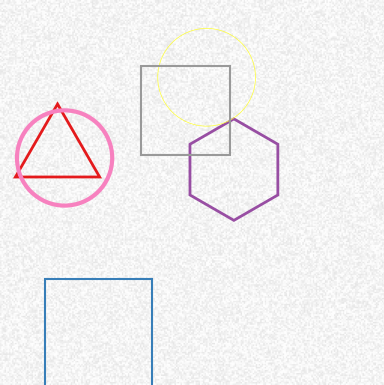[{"shape": "triangle", "thickness": 2, "radius": 0.63, "center": [0.149, 0.603]}, {"shape": "square", "thickness": 1.5, "radius": 0.7, "center": [0.256, 0.135]}, {"shape": "hexagon", "thickness": 2, "radius": 0.66, "center": [0.608, 0.559]}, {"shape": "circle", "thickness": 0.5, "radius": 0.63, "center": [0.537, 0.799]}, {"shape": "circle", "thickness": 3, "radius": 0.62, "center": [0.168, 0.59]}, {"shape": "square", "thickness": 1.5, "radius": 0.58, "center": [0.482, 0.712]}]